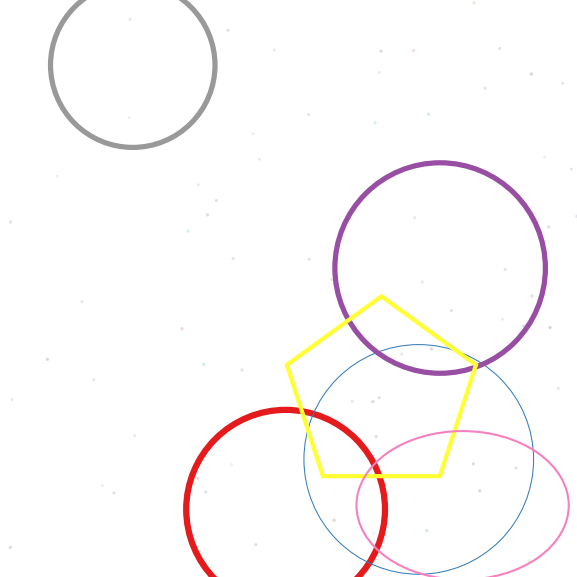[{"shape": "circle", "thickness": 3, "radius": 0.86, "center": [0.495, 0.117]}, {"shape": "circle", "thickness": 0.5, "radius": 0.99, "center": [0.725, 0.204]}, {"shape": "circle", "thickness": 2.5, "radius": 0.91, "center": [0.762, 0.535]}, {"shape": "pentagon", "thickness": 2, "radius": 0.86, "center": [0.66, 0.314]}, {"shape": "oval", "thickness": 1, "radius": 0.92, "center": [0.801, 0.124]}, {"shape": "circle", "thickness": 2.5, "radius": 0.71, "center": [0.23, 0.886]}]